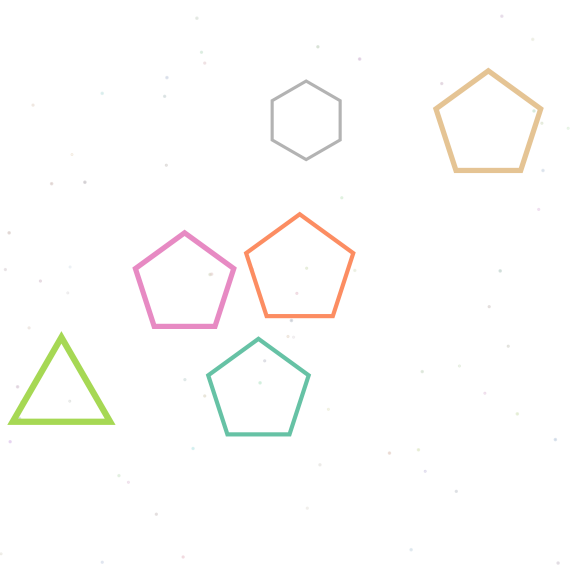[{"shape": "pentagon", "thickness": 2, "radius": 0.46, "center": [0.448, 0.321]}, {"shape": "pentagon", "thickness": 2, "radius": 0.49, "center": [0.519, 0.531]}, {"shape": "pentagon", "thickness": 2.5, "radius": 0.45, "center": [0.32, 0.506]}, {"shape": "triangle", "thickness": 3, "radius": 0.49, "center": [0.106, 0.318]}, {"shape": "pentagon", "thickness": 2.5, "radius": 0.48, "center": [0.846, 0.781]}, {"shape": "hexagon", "thickness": 1.5, "radius": 0.34, "center": [0.53, 0.791]}]